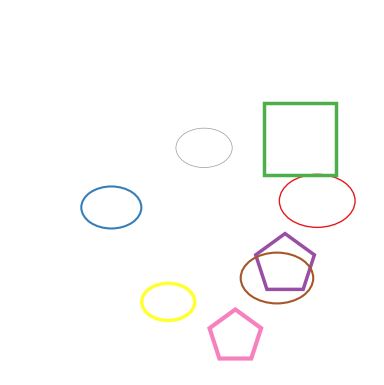[{"shape": "oval", "thickness": 1, "radius": 0.49, "center": [0.824, 0.478]}, {"shape": "oval", "thickness": 1.5, "radius": 0.39, "center": [0.289, 0.461]}, {"shape": "square", "thickness": 2.5, "radius": 0.47, "center": [0.779, 0.639]}, {"shape": "pentagon", "thickness": 2.5, "radius": 0.4, "center": [0.74, 0.313]}, {"shape": "oval", "thickness": 2.5, "radius": 0.34, "center": [0.437, 0.216]}, {"shape": "oval", "thickness": 1.5, "radius": 0.47, "center": [0.719, 0.278]}, {"shape": "pentagon", "thickness": 3, "radius": 0.35, "center": [0.611, 0.126]}, {"shape": "oval", "thickness": 0.5, "radius": 0.37, "center": [0.53, 0.616]}]